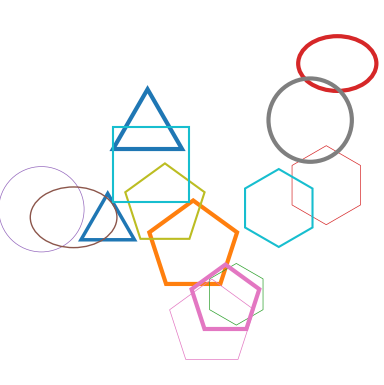[{"shape": "triangle", "thickness": 3, "radius": 0.52, "center": [0.383, 0.665]}, {"shape": "triangle", "thickness": 2.5, "radius": 0.4, "center": [0.28, 0.417]}, {"shape": "pentagon", "thickness": 3, "radius": 0.6, "center": [0.502, 0.359]}, {"shape": "hexagon", "thickness": 0.5, "radius": 0.4, "center": [0.614, 0.236]}, {"shape": "hexagon", "thickness": 0.5, "radius": 0.51, "center": [0.847, 0.519]}, {"shape": "oval", "thickness": 3, "radius": 0.51, "center": [0.876, 0.835]}, {"shape": "circle", "thickness": 0.5, "radius": 0.55, "center": [0.108, 0.456]}, {"shape": "oval", "thickness": 1, "radius": 0.56, "center": [0.191, 0.436]}, {"shape": "pentagon", "thickness": 0.5, "radius": 0.58, "center": [0.55, 0.16]}, {"shape": "pentagon", "thickness": 3, "radius": 0.46, "center": [0.586, 0.22]}, {"shape": "circle", "thickness": 3, "radius": 0.54, "center": [0.806, 0.688]}, {"shape": "pentagon", "thickness": 1.5, "radius": 0.54, "center": [0.428, 0.467]}, {"shape": "hexagon", "thickness": 1.5, "radius": 0.51, "center": [0.724, 0.46]}, {"shape": "square", "thickness": 1.5, "radius": 0.49, "center": [0.392, 0.573]}]